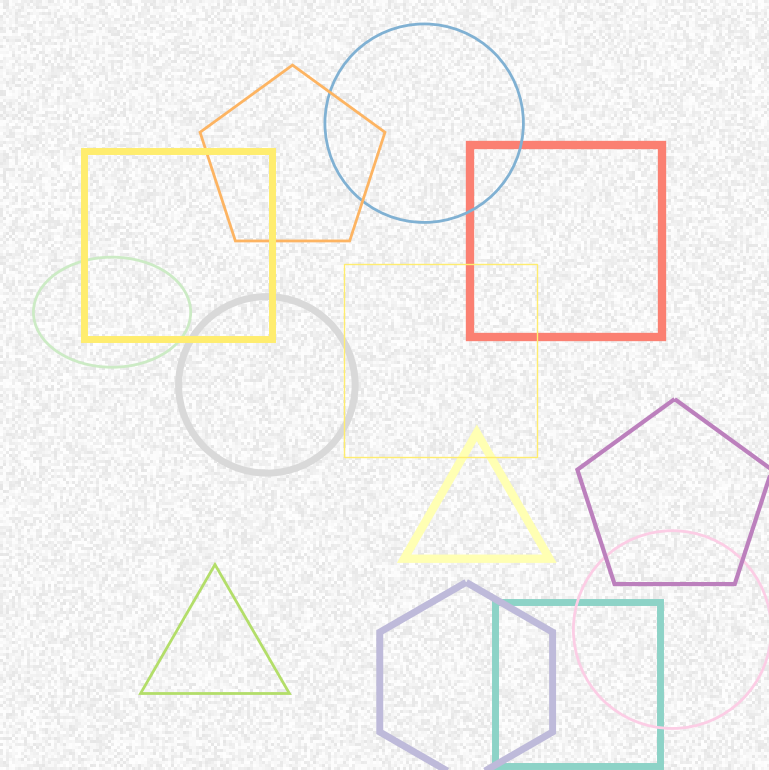[{"shape": "square", "thickness": 2.5, "radius": 0.53, "center": [0.75, 0.112]}, {"shape": "triangle", "thickness": 3, "radius": 0.55, "center": [0.619, 0.329]}, {"shape": "hexagon", "thickness": 2.5, "radius": 0.65, "center": [0.605, 0.114]}, {"shape": "square", "thickness": 3, "radius": 0.62, "center": [0.735, 0.687]}, {"shape": "circle", "thickness": 1, "radius": 0.64, "center": [0.551, 0.84]}, {"shape": "pentagon", "thickness": 1, "radius": 0.63, "center": [0.38, 0.789]}, {"shape": "triangle", "thickness": 1, "radius": 0.56, "center": [0.279, 0.155]}, {"shape": "circle", "thickness": 1, "radius": 0.64, "center": [0.873, 0.182]}, {"shape": "circle", "thickness": 2.5, "radius": 0.57, "center": [0.347, 0.5]}, {"shape": "pentagon", "thickness": 1.5, "radius": 0.66, "center": [0.876, 0.349]}, {"shape": "oval", "thickness": 1, "radius": 0.51, "center": [0.146, 0.595]}, {"shape": "square", "thickness": 0.5, "radius": 0.63, "center": [0.572, 0.532]}, {"shape": "square", "thickness": 2.5, "radius": 0.61, "center": [0.231, 0.682]}]